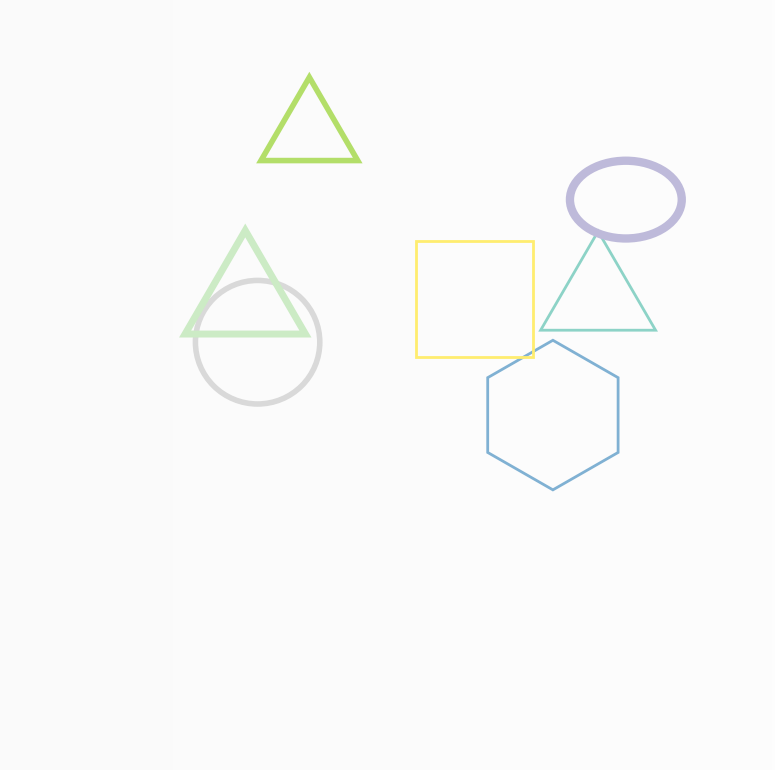[{"shape": "triangle", "thickness": 1, "radius": 0.43, "center": [0.772, 0.614]}, {"shape": "oval", "thickness": 3, "radius": 0.36, "center": [0.808, 0.741]}, {"shape": "hexagon", "thickness": 1, "radius": 0.49, "center": [0.713, 0.461]}, {"shape": "triangle", "thickness": 2, "radius": 0.36, "center": [0.399, 0.828]}, {"shape": "circle", "thickness": 2, "radius": 0.4, "center": [0.332, 0.556]}, {"shape": "triangle", "thickness": 2.5, "radius": 0.45, "center": [0.316, 0.611]}, {"shape": "square", "thickness": 1, "radius": 0.38, "center": [0.612, 0.612]}]